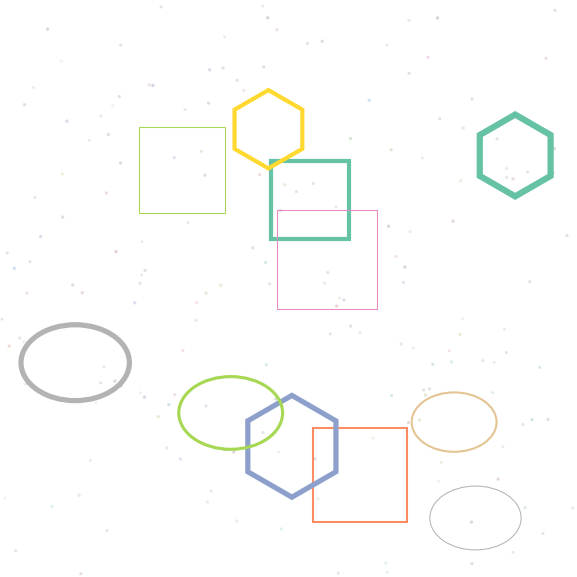[{"shape": "hexagon", "thickness": 3, "radius": 0.35, "center": [0.892, 0.73]}, {"shape": "square", "thickness": 2, "radius": 0.34, "center": [0.536, 0.653]}, {"shape": "square", "thickness": 1, "radius": 0.4, "center": [0.623, 0.177]}, {"shape": "hexagon", "thickness": 2.5, "radius": 0.44, "center": [0.505, 0.226]}, {"shape": "square", "thickness": 0.5, "radius": 0.43, "center": [0.566, 0.55]}, {"shape": "oval", "thickness": 1.5, "radius": 0.45, "center": [0.399, 0.284]}, {"shape": "square", "thickness": 0.5, "radius": 0.37, "center": [0.316, 0.705]}, {"shape": "hexagon", "thickness": 2, "radius": 0.34, "center": [0.465, 0.775]}, {"shape": "oval", "thickness": 1, "radius": 0.37, "center": [0.786, 0.268]}, {"shape": "oval", "thickness": 2.5, "radius": 0.47, "center": [0.13, 0.371]}, {"shape": "oval", "thickness": 0.5, "radius": 0.4, "center": [0.823, 0.102]}]